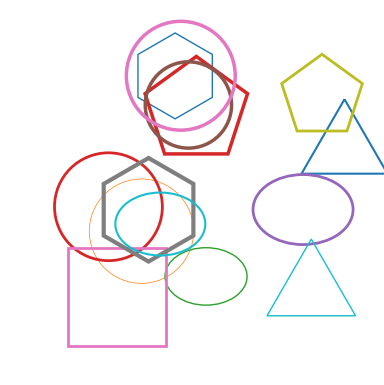[{"shape": "triangle", "thickness": 1.5, "radius": 0.64, "center": [0.895, 0.613]}, {"shape": "hexagon", "thickness": 1, "radius": 0.56, "center": [0.455, 0.803]}, {"shape": "circle", "thickness": 0.5, "radius": 0.68, "center": [0.367, 0.4]}, {"shape": "oval", "thickness": 1, "radius": 0.53, "center": [0.535, 0.282]}, {"shape": "pentagon", "thickness": 2.5, "radius": 0.7, "center": [0.51, 0.713]}, {"shape": "circle", "thickness": 2, "radius": 0.7, "center": [0.282, 0.463]}, {"shape": "oval", "thickness": 2, "radius": 0.65, "center": [0.787, 0.456]}, {"shape": "circle", "thickness": 2.5, "radius": 0.56, "center": [0.489, 0.727]}, {"shape": "circle", "thickness": 2.5, "radius": 0.71, "center": [0.47, 0.803]}, {"shape": "square", "thickness": 2, "radius": 0.63, "center": [0.304, 0.228]}, {"shape": "hexagon", "thickness": 3, "radius": 0.67, "center": [0.386, 0.455]}, {"shape": "pentagon", "thickness": 2, "radius": 0.55, "center": [0.836, 0.749]}, {"shape": "oval", "thickness": 1.5, "radius": 0.58, "center": [0.416, 0.418]}, {"shape": "triangle", "thickness": 1, "radius": 0.66, "center": [0.808, 0.246]}]